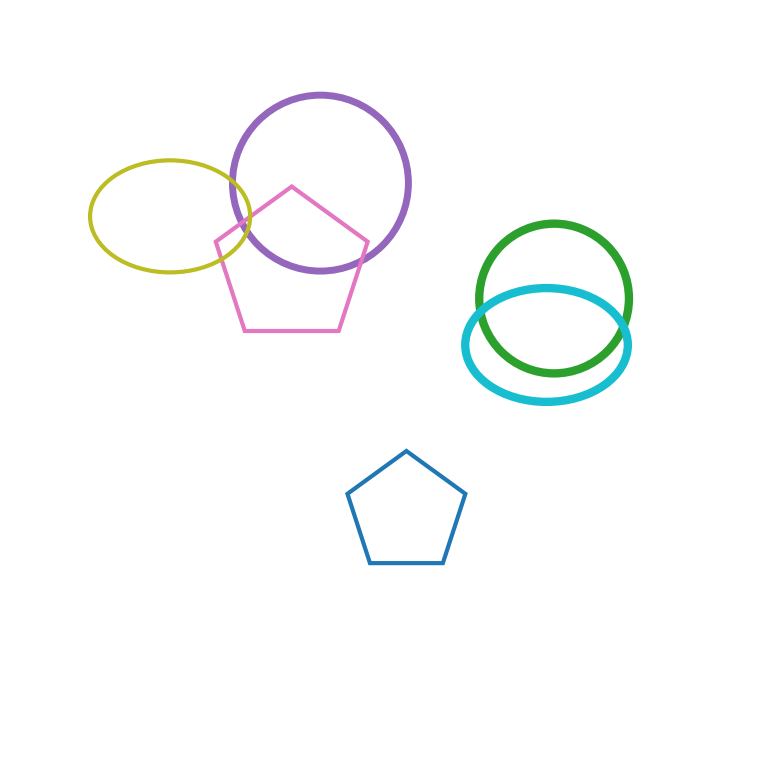[{"shape": "pentagon", "thickness": 1.5, "radius": 0.4, "center": [0.528, 0.334]}, {"shape": "circle", "thickness": 3, "radius": 0.49, "center": [0.72, 0.612]}, {"shape": "circle", "thickness": 2.5, "radius": 0.57, "center": [0.416, 0.762]}, {"shape": "pentagon", "thickness": 1.5, "radius": 0.52, "center": [0.379, 0.654]}, {"shape": "oval", "thickness": 1.5, "radius": 0.52, "center": [0.221, 0.719]}, {"shape": "oval", "thickness": 3, "radius": 0.53, "center": [0.71, 0.552]}]